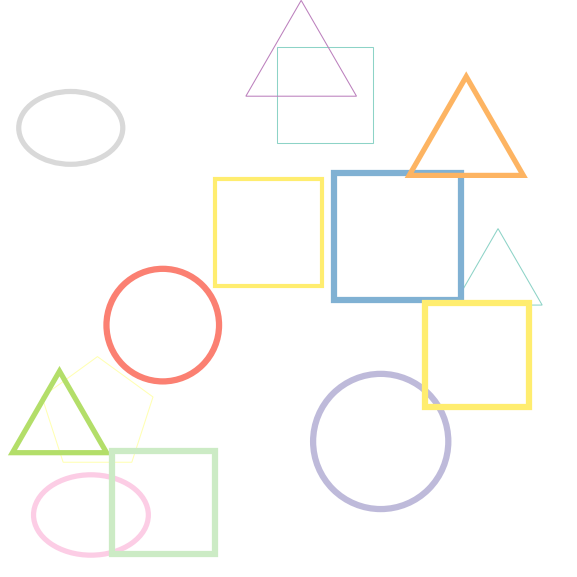[{"shape": "square", "thickness": 0.5, "radius": 0.41, "center": [0.562, 0.834]}, {"shape": "triangle", "thickness": 0.5, "radius": 0.44, "center": [0.862, 0.515]}, {"shape": "pentagon", "thickness": 0.5, "radius": 0.51, "center": [0.169, 0.281]}, {"shape": "circle", "thickness": 3, "radius": 0.59, "center": [0.659, 0.235]}, {"shape": "circle", "thickness": 3, "radius": 0.49, "center": [0.282, 0.436]}, {"shape": "square", "thickness": 3, "radius": 0.55, "center": [0.689, 0.589]}, {"shape": "triangle", "thickness": 2.5, "radius": 0.57, "center": [0.807, 0.752]}, {"shape": "triangle", "thickness": 2.5, "radius": 0.47, "center": [0.103, 0.262]}, {"shape": "oval", "thickness": 2.5, "radius": 0.5, "center": [0.157, 0.107]}, {"shape": "oval", "thickness": 2.5, "radius": 0.45, "center": [0.123, 0.778]}, {"shape": "triangle", "thickness": 0.5, "radius": 0.55, "center": [0.522, 0.888]}, {"shape": "square", "thickness": 3, "radius": 0.45, "center": [0.284, 0.129]}, {"shape": "square", "thickness": 3, "radius": 0.45, "center": [0.826, 0.385]}, {"shape": "square", "thickness": 2, "radius": 0.46, "center": [0.465, 0.597]}]